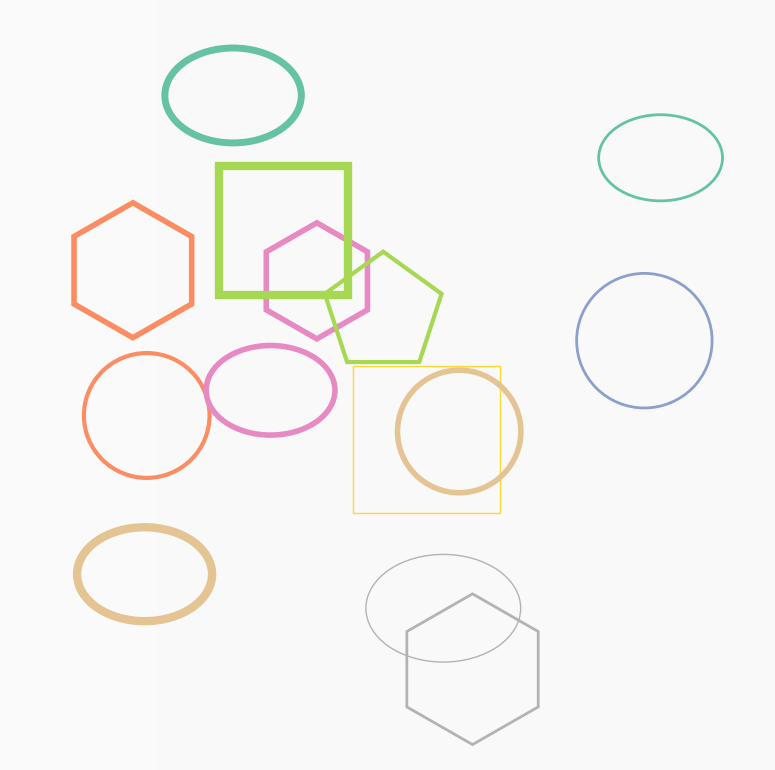[{"shape": "oval", "thickness": 2.5, "radius": 0.44, "center": [0.301, 0.876]}, {"shape": "oval", "thickness": 1, "radius": 0.4, "center": [0.852, 0.795]}, {"shape": "hexagon", "thickness": 2, "radius": 0.44, "center": [0.171, 0.649]}, {"shape": "circle", "thickness": 1.5, "radius": 0.41, "center": [0.189, 0.46]}, {"shape": "circle", "thickness": 1, "radius": 0.44, "center": [0.831, 0.558]}, {"shape": "hexagon", "thickness": 2, "radius": 0.38, "center": [0.409, 0.635]}, {"shape": "oval", "thickness": 2, "radius": 0.42, "center": [0.349, 0.493]}, {"shape": "square", "thickness": 3, "radius": 0.42, "center": [0.366, 0.701]}, {"shape": "pentagon", "thickness": 1.5, "radius": 0.4, "center": [0.494, 0.594]}, {"shape": "square", "thickness": 0.5, "radius": 0.47, "center": [0.55, 0.429]}, {"shape": "oval", "thickness": 3, "radius": 0.44, "center": [0.187, 0.254]}, {"shape": "circle", "thickness": 2, "radius": 0.4, "center": [0.593, 0.44]}, {"shape": "hexagon", "thickness": 1, "radius": 0.49, "center": [0.61, 0.131]}, {"shape": "oval", "thickness": 0.5, "radius": 0.5, "center": [0.572, 0.21]}]